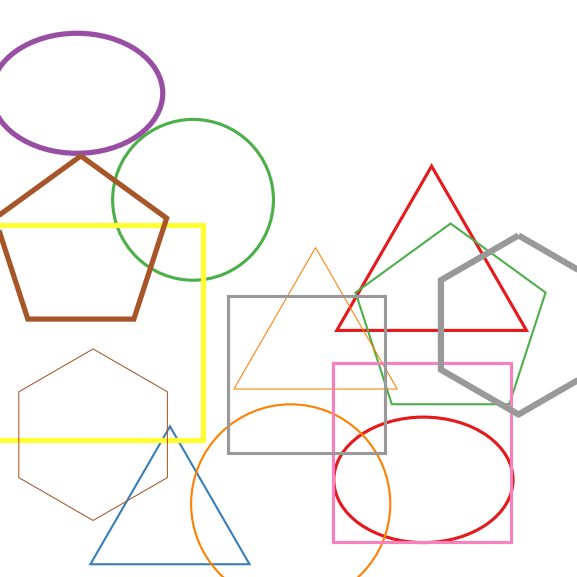[{"shape": "oval", "thickness": 1.5, "radius": 0.78, "center": [0.733, 0.168]}, {"shape": "triangle", "thickness": 1.5, "radius": 0.95, "center": [0.747, 0.522]}, {"shape": "triangle", "thickness": 1, "radius": 0.8, "center": [0.294, 0.102]}, {"shape": "pentagon", "thickness": 1, "radius": 0.86, "center": [0.78, 0.439]}, {"shape": "circle", "thickness": 1.5, "radius": 0.7, "center": [0.334, 0.653]}, {"shape": "oval", "thickness": 2.5, "radius": 0.74, "center": [0.133, 0.838]}, {"shape": "circle", "thickness": 1, "radius": 0.86, "center": [0.503, 0.127]}, {"shape": "triangle", "thickness": 0.5, "radius": 0.82, "center": [0.546, 0.407]}, {"shape": "square", "thickness": 2.5, "radius": 0.93, "center": [0.166, 0.423]}, {"shape": "pentagon", "thickness": 2.5, "radius": 0.78, "center": [0.14, 0.573]}, {"shape": "hexagon", "thickness": 0.5, "radius": 0.74, "center": [0.161, 0.246]}, {"shape": "square", "thickness": 1.5, "radius": 0.77, "center": [0.731, 0.216]}, {"shape": "square", "thickness": 1.5, "radius": 0.68, "center": [0.531, 0.351]}, {"shape": "hexagon", "thickness": 3, "radius": 0.78, "center": [0.898, 0.436]}]